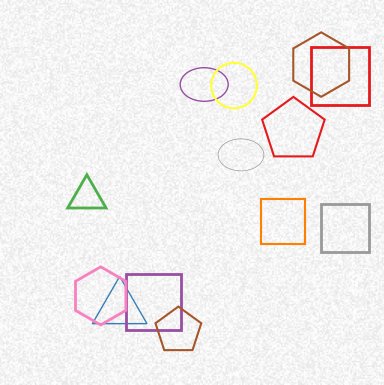[{"shape": "square", "thickness": 2, "radius": 0.38, "center": [0.883, 0.803]}, {"shape": "pentagon", "thickness": 1.5, "radius": 0.43, "center": [0.762, 0.663]}, {"shape": "triangle", "thickness": 1, "radius": 0.41, "center": [0.311, 0.2]}, {"shape": "triangle", "thickness": 2, "radius": 0.29, "center": [0.226, 0.489]}, {"shape": "square", "thickness": 2, "radius": 0.36, "center": [0.4, 0.216]}, {"shape": "oval", "thickness": 1, "radius": 0.31, "center": [0.53, 0.781]}, {"shape": "square", "thickness": 1.5, "radius": 0.29, "center": [0.735, 0.425]}, {"shape": "circle", "thickness": 1.5, "radius": 0.3, "center": [0.608, 0.778]}, {"shape": "pentagon", "thickness": 1.5, "radius": 0.31, "center": [0.463, 0.141]}, {"shape": "hexagon", "thickness": 1.5, "radius": 0.42, "center": [0.834, 0.832]}, {"shape": "hexagon", "thickness": 2, "radius": 0.38, "center": [0.262, 0.232]}, {"shape": "square", "thickness": 2, "radius": 0.31, "center": [0.896, 0.407]}, {"shape": "oval", "thickness": 0.5, "radius": 0.3, "center": [0.626, 0.598]}]